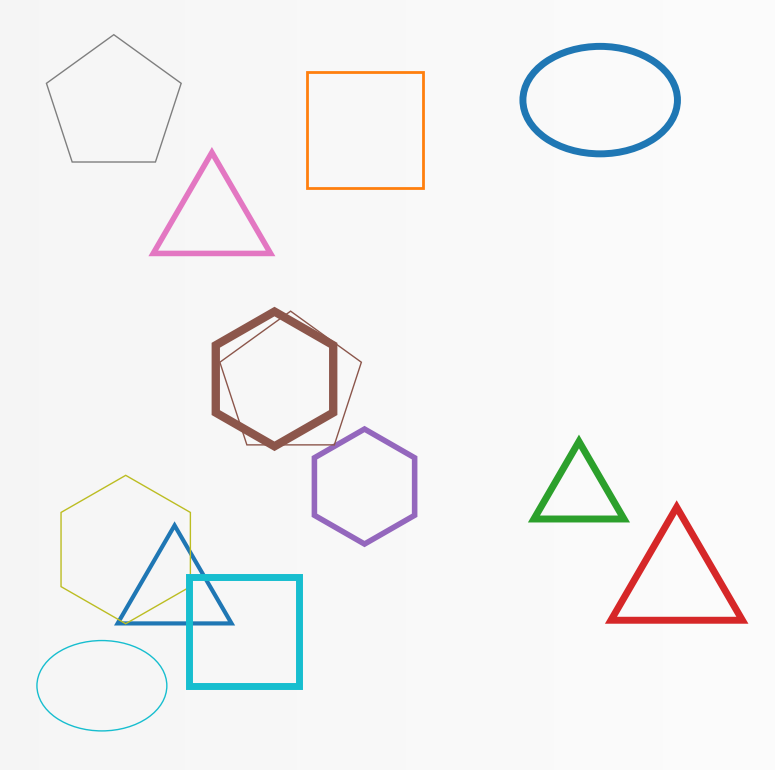[{"shape": "oval", "thickness": 2.5, "radius": 0.5, "center": [0.774, 0.87]}, {"shape": "triangle", "thickness": 1.5, "radius": 0.42, "center": [0.225, 0.233]}, {"shape": "square", "thickness": 1, "radius": 0.38, "center": [0.471, 0.831]}, {"shape": "triangle", "thickness": 2.5, "radius": 0.34, "center": [0.747, 0.36]}, {"shape": "triangle", "thickness": 2.5, "radius": 0.49, "center": [0.873, 0.243]}, {"shape": "hexagon", "thickness": 2, "radius": 0.37, "center": [0.47, 0.368]}, {"shape": "hexagon", "thickness": 3, "radius": 0.44, "center": [0.354, 0.508]}, {"shape": "pentagon", "thickness": 0.5, "radius": 0.48, "center": [0.375, 0.5]}, {"shape": "triangle", "thickness": 2, "radius": 0.44, "center": [0.273, 0.715]}, {"shape": "pentagon", "thickness": 0.5, "radius": 0.46, "center": [0.147, 0.864]}, {"shape": "hexagon", "thickness": 0.5, "radius": 0.48, "center": [0.162, 0.286]}, {"shape": "oval", "thickness": 0.5, "radius": 0.42, "center": [0.131, 0.109]}, {"shape": "square", "thickness": 2.5, "radius": 0.35, "center": [0.314, 0.18]}]